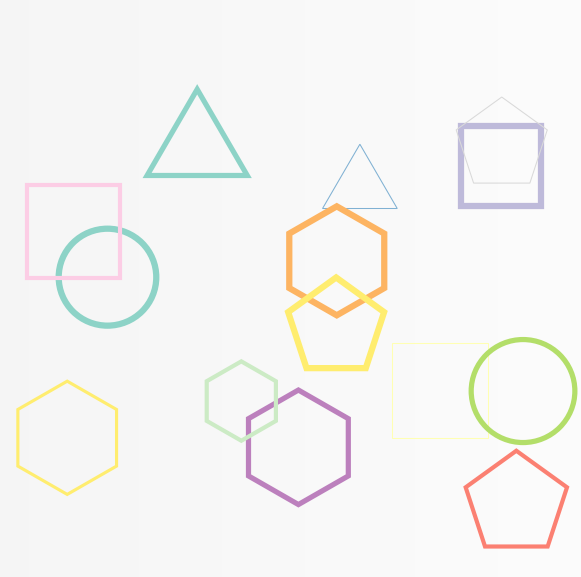[{"shape": "circle", "thickness": 3, "radius": 0.42, "center": [0.185, 0.519]}, {"shape": "triangle", "thickness": 2.5, "radius": 0.5, "center": [0.339, 0.745]}, {"shape": "square", "thickness": 0.5, "radius": 0.41, "center": [0.756, 0.323]}, {"shape": "square", "thickness": 3, "radius": 0.34, "center": [0.862, 0.711]}, {"shape": "pentagon", "thickness": 2, "radius": 0.46, "center": [0.888, 0.127]}, {"shape": "triangle", "thickness": 0.5, "radius": 0.37, "center": [0.619, 0.675]}, {"shape": "hexagon", "thickness": 3, "radius": 0.47, "center": [0.579, 0.547]}, {"shape": "circle", "thickness": 2.5, "radius": 0.45, "center": [0.9, 0.322]}, {"shape": "square", "thickness": 2, "radius": 0.4, "center": [0.127, 0.598]}, {"shape": "pentagon", "thickness": 0.5, "radius": 0.41, "center": [0.863, 0.749]}, {"shape": "hexagon", "thickness": 2.5, "radius": 0.5, "center": [0.513, 0.225]}, {"shape": "hexagon", "thickness": 2, "radius": 0.34, "center": [0.415, 0.305]}, {"shape": "hexagon", "thickness": 1.5, "radius": 0.49, "center": [0.116, 0.241]}, {"shape": "pentagon", "thickness": 3, "radius": 0.43, "center": [0.578, 0.432]}]